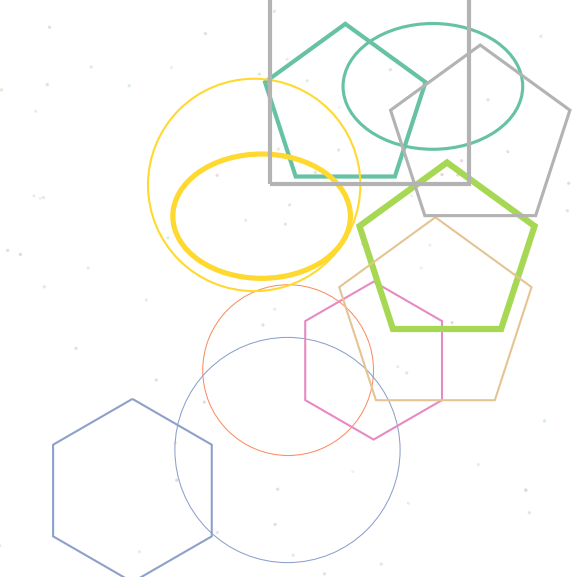[{"shape": "pentagon", "thickness": 2, "radius": 0.73, "center": [0.598, 0.812]}, {"shape": "oval", "thickness": 1.5, "radius": 0.78, "center": [0.75, 0.85]}, {"shape": "circle", "thickness": 0.5, "radius": 0.74, "center": [0.499, 0.358]}, {"shape": "circle", "thickness": 0.5, "radius": 0.97, "center": [0.498, 0.22]}, {"shape": "hexagon", "thickness": 1, "radius": 0.79, "center": [0.229, 0.15]}, {"shape": "hexagon", "thickness": 1, "radius": 0.68, "center": [0.647, 0.375]}, {"shape": "pentagon", "thickness": 3, "radius": 0.8, "center": [0.774, 0.558]}, {"shape": "oval", "thickness": 2.5, "radius": 0.77, "center": [0.453, 0.625]}, {"shape": "circle", "thickness": 1, "radius": 0.92, "center": [0.44, 0.679]}, {"shape": "pentagon", "thickness": 1, "radius": 0.88, "center": [0.754, 0.448]}, {"shape": "square", "thickness": 2, "radius": 0.86, "center": [0.639, 0.853]}, {"shape": "pentagon", "thickness": 1.5, "radius": 0.82, "center": [0.832, 0.758]}]